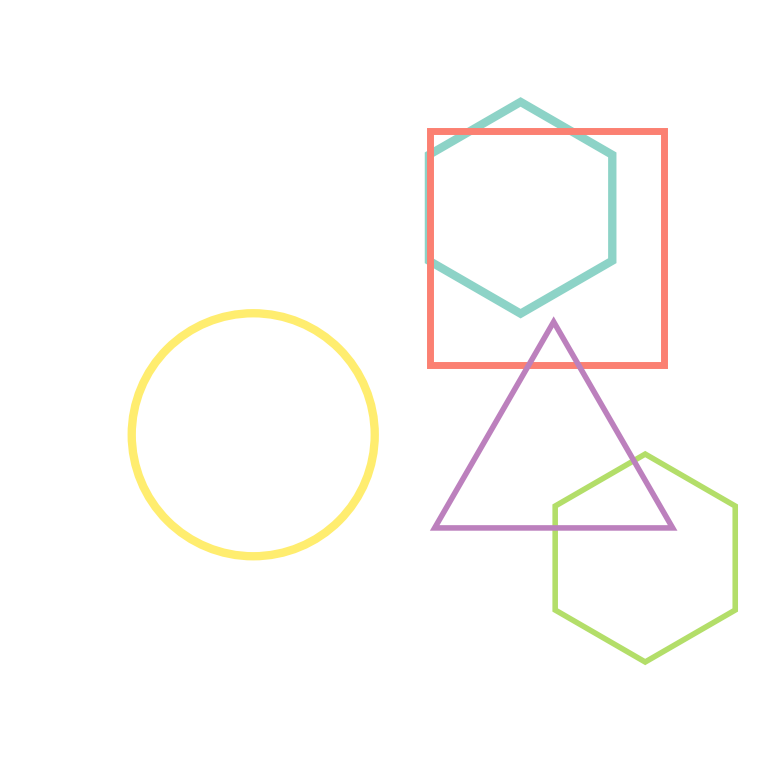[{"shape": "hexagon", "thickness": 3, "radius": 0.69, "center": [0.676, 0.73]}, {"shape": "square", "thickness": 2.5, "radius": 0.76, "center": [0.71, 0.678]}, {"shape": "hexagon", "thickness": 2, "radius": 0.68, "center": [0.838, 0.275]}, {"shape": "triangle", "thickness": 2, "radius": 0.89, "center": [0.719, 0.404]}, {"shape": "circle", "thickness": 3, "radius": 0.79, "center": [0.329, 0.435]}]